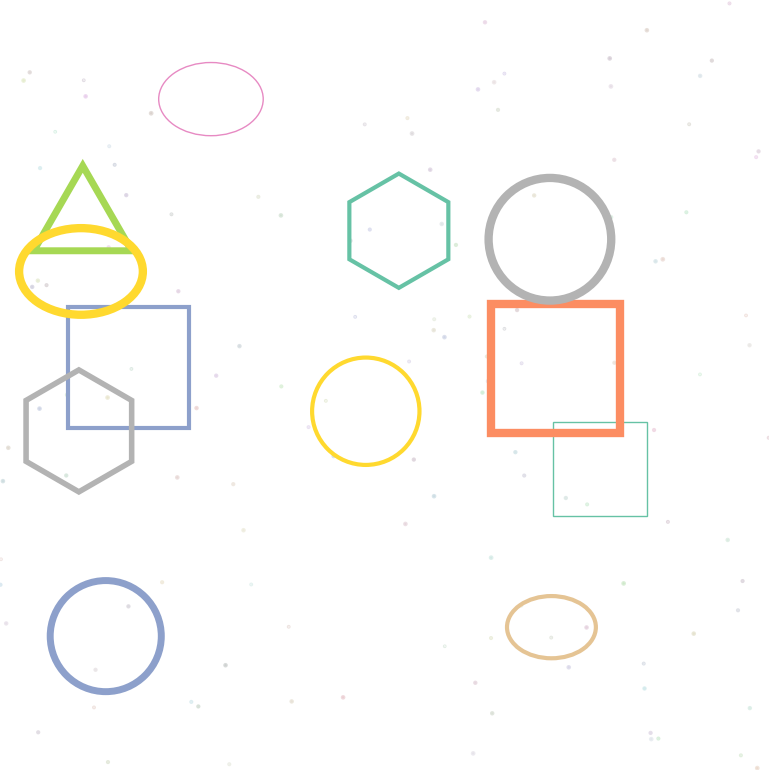[{"shape": "hexagon", "thickness": 1.5, "radius": 0.37, "center": [0.518, 0.7]}, {"shape": "square", "thickness": 0.5, "radius": 0.31, "center": [0.779, 0.391]}, {"shape": "square", "thickness": 3, "radius": 0.42, "center": [0.721, 0.521]}, {"shape": "circle", "thickness": 2.5, "radius": 0.36, "center": [0.137, 0.174]}, {"shape": "square", "thickness": 1.5, "radius": 0.39, "center": [0.167, 0.523]}, {"shape": "oval", "thickness": 0.5, "radius": 0.34, "center": [0.274, 0.871]}, {"shape": "triangle", "thickness": 2.5, "radius": 0.37, "center": [0.107, 0.711]}, {"shape": "circle", "thickness": 1.5, "radius": 0.35, "center": [0.475, 0.466]}, {"shape": "oval", "thickness": 3, "radius": 0.4, "center": [0.105, 0.647]}, {"shape": "oval", "thickness": 1.5, "radius": 0.29, "center": [0.716, 0.185]}, {"shape": "hexagon", "thickness": 2, "radius": 0.4, "center": [0.102, 0.44]}, {"shape": "circle", "thickness": 3, "radius": 0.4, "center": [0.714, 0.689]}]